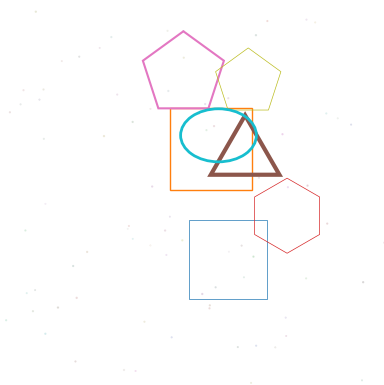[{"shape": "square", "thickness": 0.5, "radius": 0.51, "center": [0.592, 0.326]}, {"shape": "square", "thickness": 1, "radius": 0.53, "center": [0.548, 0.613]}, {"shape": "hexagon", "thickness": 0.5, "radius": 0.49, "center": [0.746, 0.44]}, {"shape": "triangle", "thickness": 3, "radius": 0.51, "center": [0.637, 0.598]}, {"shape": "pentagon", "thickness": 1.5, "radius": 0.55, "center": [0.476, 0.808]}, {"shape": "pentagon", "thickness": 0.5, "radius": 0.45, "center": [0.645, 0.786]}, {"shape": "oval", "thickness": 2, "radius": 0.49, "center": [0.568, 0.649]}]